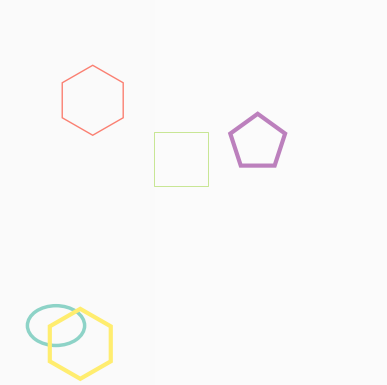[{"shape": "oval", "thickness": 2.5, "radius": 0.37, "center": [0.145, 0.154]}, {"shape": "hexagon", "thickness": 1, "radius": 0.45, "center": [0.239, 0.74]}, {"shape": "square", "thickness": 0.5, "radius": 0.35, "center": [0.467, 0.586]}, {"shape": "pentagon", "thickness": 3, "radius": 0.37, "center": [0.665, 0.63]}, {"shape": "hexagon", "thickness": 3, "radius": 0.45, "center": [0.207, 0.107]}]